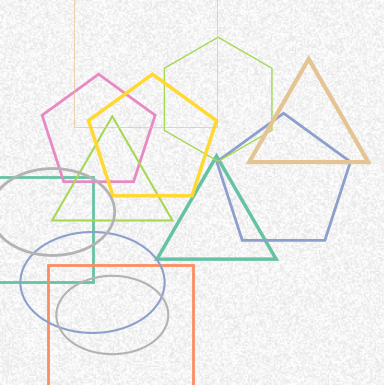[{"shape": "triangle", "thickness": 2.5, "radius": 0.89, "center": [0.562, 0.416]}, {"shape": "square", "thickness": 2, "radius": 0.68, "center": [0.104, 0.404]}, {"shape": "square", "thickness": 2, "radius": 0.94, "center": [0.314, 0.122]}, {"shape": "oval", "thickness": 1.5, "radius": 0.94, "center": [0.24, 0.266]}, {"shape": "pentagon", "thickness": 2, "radius": 0.91, "center": [0.737, 0.523]}, {"shape": "pentagon", "thickness": 2, "radius": 0.77, "center": [0.256, 0.653]}, {"shape": "hexagon", "thickness": 1, "radius": 0.81, "center": [0.567, 0.742]}, {"shape": "triangle", "thickness": 1.5, "radius": 0.9, "center": [0.292, 0.518]}, {"shape": "pentagon", "thickness": 2.5, "radius": 0.87, "center": [0.396, 0.633]}, {"shape": "triangle", "thickness": 3, "radius": 0.89, "center": [0.802, 0.668]}, {"shape": "square", "thickness": 0.5, "radius": 0.93, "center": [0.378, 0.857]}, {"shape": "oval", "thickness": 1.5, "radius": 0.73, "center": [0.292, 0.182]}, {"shape": "oval", "thickness": 2, "radius": 0.81, "center": [0.137, 0.449]}]